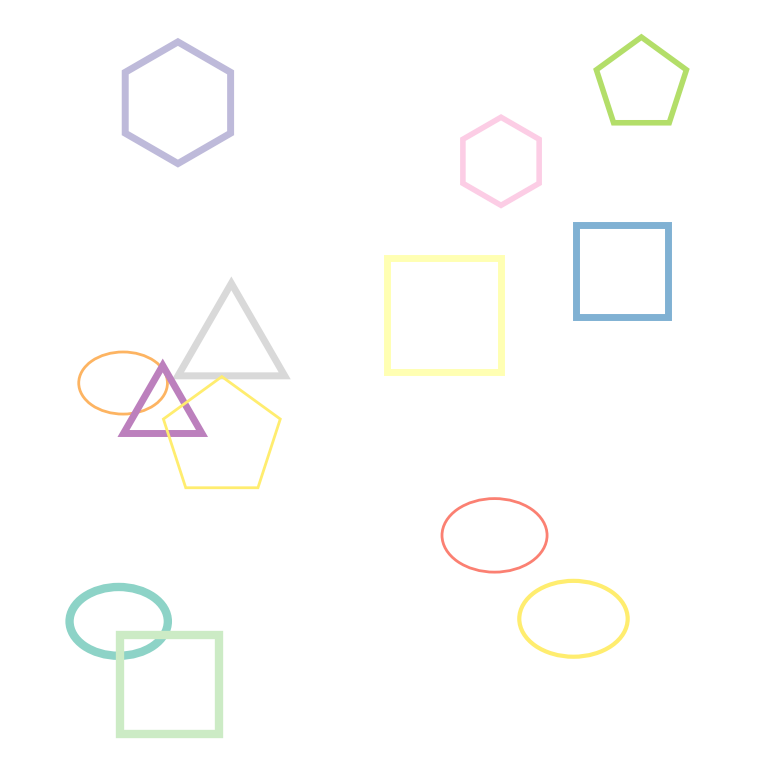[{"shape": "oval", "thickness": 3, "radius": 0.32, "center": [0.154, 0.193]}, {"shape": "square", "thickness": 2.5, "radius": 0.37, "center": [0.576, 0.591]}, {"shape": "hexagon", "thickness": 2.5, "radius": 0.4, "center": [0.231, 0.867]}, {"shape": "oval", "thickness": 1, "radius": 0.34, "center": [0.642, 0.305]}, {"shape": "square", "thickness": 2.5, "radius": 0.3, "center": [0.808, 0.648]}, {"shape": "oval", "thickness": 1, "radius": 0.29, "center": [0.16, 0.503]}, {"shape": "pentagon", "thickness": 2, "radius": 0.31, "center": [0.833, 0.89]}, {"shape": "hexagon", "thickness": 2, "radius": 0.29, "center": [0.651, 0.791]}, {"shape": "triangle", "thickness": 2.5, "radius": 0.4, "center": [0.3, 0.552]}, {"shape": "triangle", "thickness": 2.5, "radius": 0.29, "center": [0.211, 0.466]}, {"shape": "square", "thickness": 3, "radius": 0.32, "center": [0.22, 0.11]}, {"shape": "pentagon", "thickness": 1, "radius": 0.4, "center": [0.288, 0.431]}, {"shape": "oval", "thickness": 1.5, "radius": 0.35, "center": [0.745, 0.196]}]